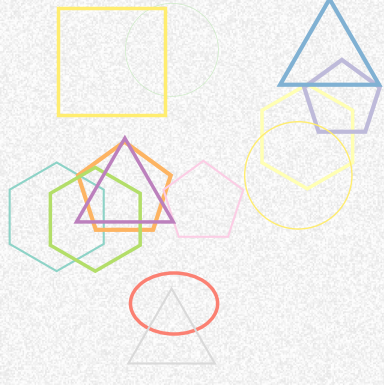[{"shape": "hexagon", "thickness": 1.5, "radius": 0.71, "center": [0.147, 0.437]}, {"shape": "hexagon", "thickness": 2.5, "radius": 0.68, "center": [0.798, 0.646]}, {"shape": "pentagon", "thickness": 3, "radius": 0.52, "center": [0.888, 0.741]}, {"shape": "oval", "thickness": 2.5, "radius": 0.57, "center": [0.452, 0.212]}, {"shape": "triangle", "thickness": 3, "radius": 0.74, "center": [0.856, 0.854]}, {"shape": "pentagon", "thickness": 3, "radius": 0.63, "center": [0.323, 0.505]}, {"shape": "hexagon", "thickness": 2.5, "radius": 0.67, "center": [0.247, 0.43]}, {"shape": "pentagon", "thickness": 1.5, "radius": 0.55, "center": [0.528, 0.473]}, {"shape": "triangle", "thickness": 1.5, "radius": 0.65, "center": [0.446, 0.121]}, {"shape": "triangle", "thickness": 2.5, "radius": 0.73, "center": [0.324, 0.496]}, {"shape": "circle", "thickness": 0.5, "radius": 0.6, "center": [0.447, 0.87]}, {"shape": "circle", "thickness": 1, "radius": 0.7, "center": [0.775, 0.544]}, {"shape": "square", "thickness": 2.5, "radius": 0.7, "center": [0.29, 0.841]}]